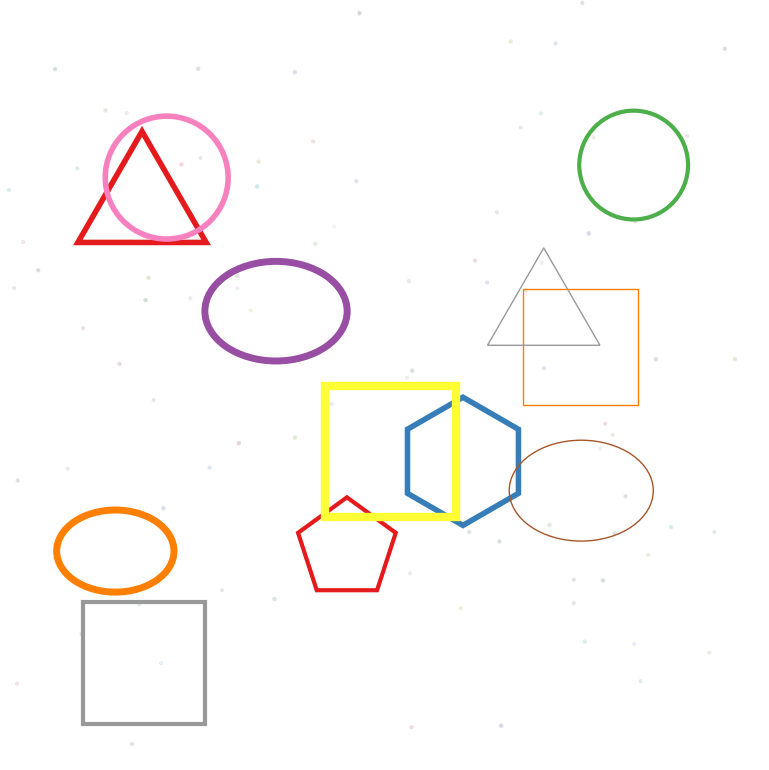[{"shape": "triangle", "thickness": 2, "radius": 0.48, "center": [0.184, 0.733]}, {"shape": "pentagon", "thickness": 1.5, "radius": 0.33, "center": [0.451, 0.287]}, {"shape": "hexagon", "thickness": 2, "radius": 0.42, "center": [0.601, 0.401]}, {"shape": "circle", "thickness": 1.5, "radius": 0.35, "center": [0.823, 0.786]}, {"shape": "oval", "thickness": 2.5, "radius": 0.46, "center": [0.358, 0.596]}, {"shape": "oval", "thickness": 2.5, "radius": 0.38, "center": [0.15, 0.284]}, {"shape": "square", "thickness": 0.5, "radius": 0.37, "center": [0.754, 0.549]}, {"shape": "square", "thickness": 3, "radius": 0.42, "center": [0.507, 0.414]}, {"shape": "oval", "thickness": 0.5, "radius": 0.47, "center": [0.755, 0.363]}, {"shape": "circle", "thickness": 2, "radius": 0.4, "center": [0.216, 0.769]}, {"shape": "triangle", "thickness": 0.5, "radius": 0.42, "center": [0.706, 0.594]}, {"shape": "square", "thickness": 1.5, "radius": 0.4, "center": [0.187, 0.139]}]